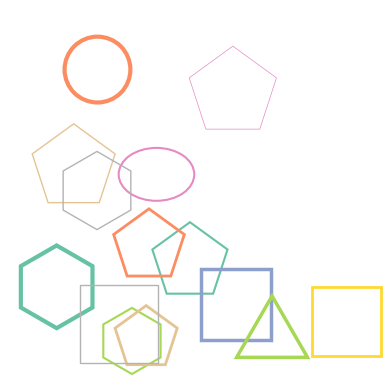[{"shape": "hexagon", "thickness": 3, "radius": 0.54, "center": [0.147, 0.255]}, {"shape": "pentagon", "thickness": 1.5, "radius": 0.51, "center": [0.493, 0.32]}, {"shape": "pentagon", "thickness": 2, "radius": 0.48, "center": [0.387, 0.361]}, {"shape": "circle", "thickness": 3, "radius": 0.43, "center": [0.253, 0.819]}, {"shape": "square", "thickness": 2.5, "radius": 0.46, "center": [0.613, 0.209]}, {"shape": "oval", "thickness": 1.5, "radius": 0.49, "center": [0.406, 0.547]}, {"shape": "pentagon", "thickness": 0.5, "radius": 0.6, "center": [0.605, 0.761]}, {"shape": "hexagon", "thickness": 1.5, "radius": 0.43, "center": [0.343, 0.114]}, {"shape": "triangle", "thickness": 2.5, "radius": 0.53, "center": [0.707, 0.125]}, {"shape": "square", "thickness": 2, "radius": 0.45, "center": [0.899, 0.164]}, {"shape": "pentagon", "thickness": 2, "radius": 0.42, "center": [0.38, 0.121]}, {"shape": "pentagon", "thickness": 1, "radius": 0.57, "center": [0.191, 0.565]}, {"shape": "square", "thickness": 1, "radius": 0.5, "center": [0.31, 0.158]}, {"shape": "hexagon", "thickness": 1, "radius": 0.51, "center": [0.252, 0.505]}]